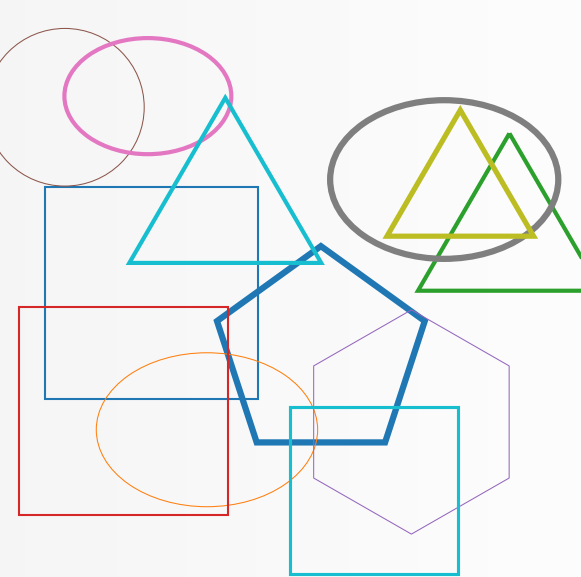[{"shape": "square", "thickness": 1, "radius": 0.92, "center": [0.26, 0.492]}, {"shape": "pentagon", "thickness": 3, "radius": 0.94, "center": [0.552, 0.385]}, {"shape": "oval", "thickness": 0.5, "radius": 0.95, "center": [0.356, 0.255]}, {"shape": "triangle", "thickness": 2, "radius": 0.91, "center": [0.876, 0.587]}, {"shape": "square", "thickness": 1, "radius": 0.9, "center": [0.212, 0.287]}, {"shape": "hexagon", "thickness": 0.5, "radius": 0.97, "center": [0.708, 0.268]}, {"shape": "circle", "thickness": 0.5, "radius": 0.68, "center": [0.112, 0.813]}, {"shape": "oval", "thickness": 2, "radius": 0.72, "center": [0.254, 0.833]}, {"shape": "oval", "thickness": 3, "radius": 0.98, "center": [0.764, 0.688]}, {"shape": "triangle", "thickness": 2.5, "radius": 0.73, "center": [0.792, 0.663]}, {"shape": "square", "thickness": 1.5, "radius": 0.72, "center": [0.644, 0.15]}, {"shape": "triangle", "thickness": 2, "radius": 0.95, "center": [0.388, 0.639]}]